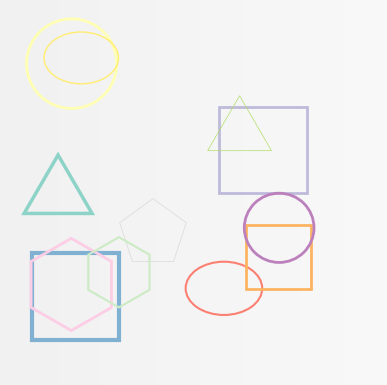[{"shape": "triangle", "thickness": 2.5, "radius": 0.51, "center": [0.15, 0.496]}, {"shape": "circle", "thickness": 2, "radius": 0.58, "center": [0.185, 0.835]}, {"shape": "square", "thickness": 2, "radius": 0.56, "center": [0.678, 0.61]}, {"shape": "oval", "thickness": 1.5, "radius": 0.49, "center": [0.578, 0.251]}, {"shape": "square", "thickness": 3, "radius": 0.56, "center": [0.195, 0.229]}, {"shape": "square", "thickness": 2, "radius": 0.42, "center": [0.718, 0.333]}, {"shape": "triangle", "thickness": 0.5, "radius": 0.48, "center": [0.618, 0.656]}, {"shape": "hexagon", "thickness": 2, "radius": 0.6, "center": [0.184, 0.261]}, {"shape": "pentagon", "thickness": 0.5, "radius": 0.45, "center": [0.395, 0.394]}, {"shape": "circle", "thickness": 2, "radius": 0.45, "center": [0.72, 0.408]}, {"shape": "hexagon", "thickness": 1.5, "radius": 0.46, "center": [0.307, 0.293]}, {"shape": "oval", "thickness": 1, "radius": 0.48, "center": [0.21, 0.85]}]